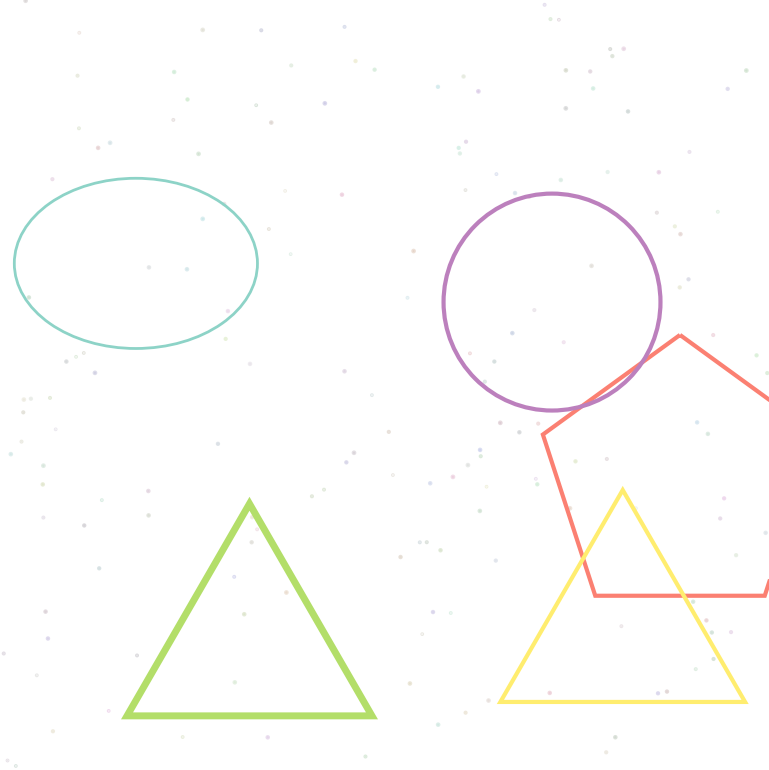[{"shape": "oval", "thickness": 1, "radius": 0.79, "center": [0.176, 0.658]}, {"shape": "pentagon", "thickness": 1.5, "radius": 0.94, "center": [0.883, 0.378]}, {"shape": "triangle", "thickness": 2.5, "radius": 0.92, "center": [0.324, 0.162]}, {"shape": "circle", "thickness": 1.5, "radius": 0.7, "center": [0.717, 0.608]}, {"shape": "triangle", "thickness": 1.5, "radius": 0.92, "center": [0.809, 0.18]}]